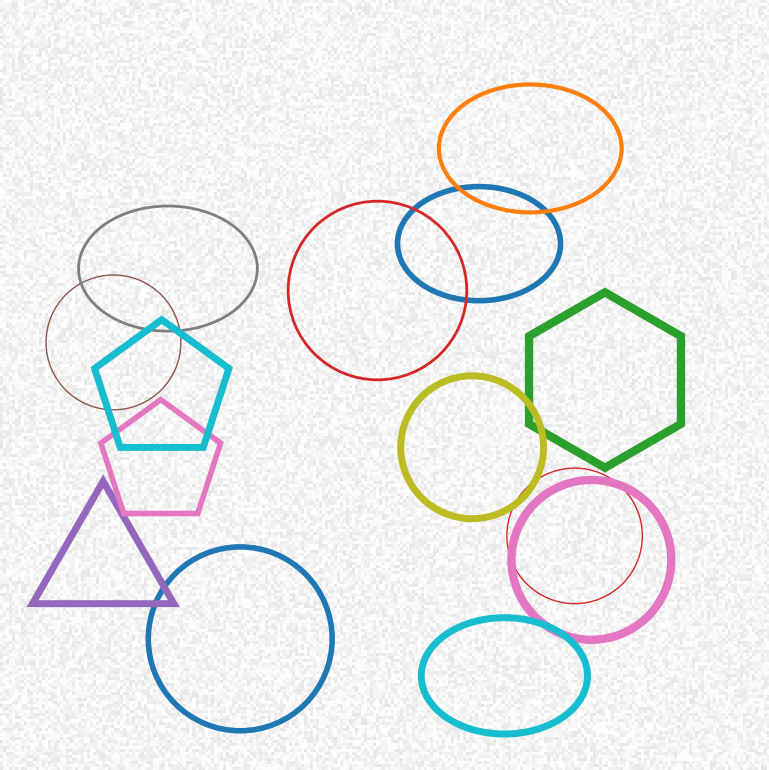[{"shape": "circle", "thickness": 2, "radius": 0.6, "center": [0.312, 0.17]}, {"shape": "oval", "thickness": 2, "radius": 0.53, "center": [0.622, 0.684]}, {"shape": "oval", "thickness": 1.5, "radius": 0.59, "center": [0.689, 0.807]}, {"shape": "hexagon", "thickness": 3, "radius": 0.57, "center": [0.786, 0.506]}, {"shape": "circle", "thickness": 0.5, "radius": 0.44, "center": [0.746, 0.304]}, {"shape": "circle", "thickness": 1, "radius": 0.58, "center": [0.49, 0.623]}, {"shape": "triangle", "thickness": 2.5, "radius": 0.53, "center": [0.134, 0.269]}, {"shape": "circle", "thickness": 0.5, "radius": 0.44, "center": [0.147, 0.555]}, {"shape": "pentagon", "thickness": 2, "radius": 0.41, "center": [0.209, 0.399]}, {"shape": "circle", "thickness": 3, "radius": 0.52, "center": [0.768, 0.273]}, {"shape": "oval", "thickness": 1, "radius": 0.58, "center": [0.218, 0.651]}, {"shape": "circle", "thickness": 2.5, "radius": 0.46, "center": [0.613, 0.419]}, {"shape": "pentagon", "thickness": 2.5, "radius": 0.46, "center": [0.21, 0.493]}, {"shape": "oval", "thickness": 2.5, "radius": 0.54, "center": [0.655, 0.122]}]